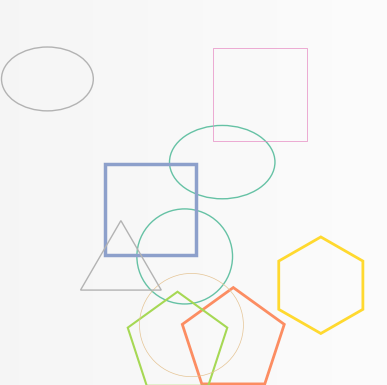[{"shape": "circle", "thickness": 1, "radius": 0.62, "center": [0.477, 0.334]}, {"shape": "oval", "thickness": 1, "radius": 0.68, "center": [0.573, 0.579]}, {"shape": "pentagon", "thickness": 2, "radius": 0.69, "center": [0.602, 0.115]}, {"shape": "square", "thickness": 2.5, "radius": 0.59, "center": [0.389, 0.456]}, {"shape": "square", "thickness": 0.5, "radius": 0.6, "center": [0.67, 0.754]}, {"shape": "pentagon", "thickness": 1.5, "radius": 0.68, "center": [0.458, 0.107]}, {"shape": "hexagon", "thickness": 2, "radius": 0.63, "center": [0.828, 0.259]}, {"shape": "circle", "thickness": 0.5, "radius": 0.67, "center": [0.494, 0.156]}, {"shape": "triangle", "thickness": 1, "radius": 0.6, "center": [0.312, 0.307]}, {"shape": "oval", "thickness": 1, "radius": 0.59, "center": [0.122, 0.795]}]